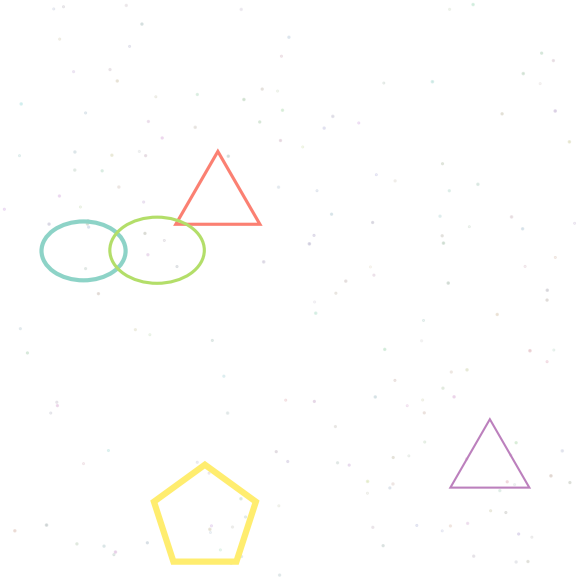[{"shape": "oval", "thickness": 2, "radius": 0.36, "center": [0.145, 0.565]}, {"shape": "triangle", "thickness": 1.5, "radius": 0.42, "center": [0.377, 0.653]}, {"shape": "oval", "thickness": 1.5, "radius": 0.41, "center": [0.272, 0.566]}, {"shape": "triangle", "thickness": 1, "radius": 0.39, "center": [0.848, 0.194]}, {"shape": "pentagon", "thickness": 3, "radius": 0.46, "center": [0.355, 0.102]}]